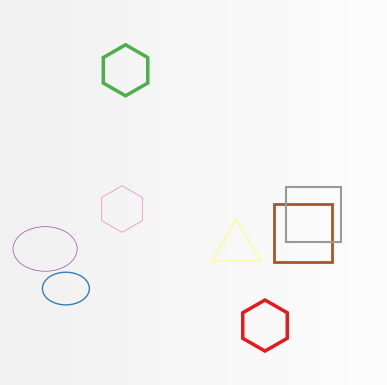[{"shape": "hexagon", "thickness": 2.5, "radius": 0.33, "center": [0.684, 0.154]}, {"shape": "oval", "thickness": 1, "radius": 0.3, "center": [0.17, 0.251]}, {"shape": "hexagon", "thickness": 2.5, "radius": 0.33, "center": [0.324, 0.817]}, {"shape": "oval", "thickness": 0.5, "radius": 0.41, "center": [0.116, 0.353]}, {"shape": "triangle", "thickness": 0.5, "radius": 0.36, "center": [0.609, 0.358]}, {"shape": "square", "thickness": 2, "radius": 0.37, "center": [0.783, 0.395]}, {"shape": "hexagon", "thickness": 0.5, "radius": 0.3, "center": [0.315, 0.457]}, {"shape": "square", "thickness": 1.5, "radius": 0.36, "center": [0.809, 0.443]}]